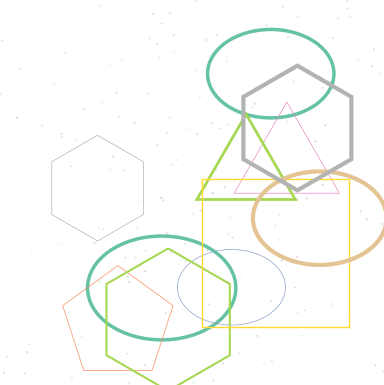[{"shape": "oval", "thickness": 2.5, "radius": 0.96, "center": [0.42, 0.252]}, {"shape": "oval", "thickness": 2.5, "radius": 0.82, "center": [0.703, 0.809]}, {"shape": "pentagon", "thickness": 0.5, "radius": 0.75, "center": [0.306, 0.159]}, {"shape": "oval", "thickness": 0.5, "radius": 0.7, "center": [0.601, 0.254]}, {"shape": "triangle", "thickness": 0.5, "radius": 0.79, "center": [0.745, 0.577]}, {"shape": "hexagon", "thickness": 1.5, "radius": 0.92, "center": [0.437, 0.17]}, {"shape": "triangle", "thickness": 2, "radius": 0.74, "center": [0.639, 0.556]}, {"shape": "square", "thickness": 1, "radius": 0.96, "center": [0.715, 0.342]}, {"shape": "oval", "thickness": 3, "radius": 0.87, "center": [0.83, 0.433]}, {"shape": "hexagon", "thickness": 3, "radius": 0.81, "center": [0.772, 0.668]}, {"shape": "hexagon", "thickness": 0.5, "radius": 0.69, "center": [0.253, 0.511]}]